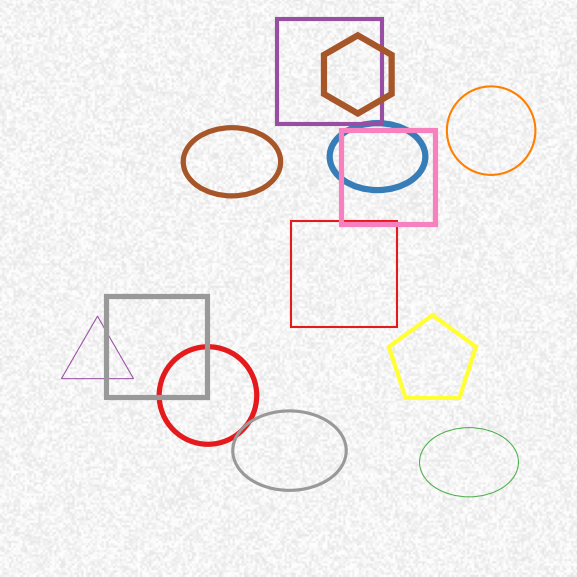[{"shape": "square", "thickness": 1, "radius": 0.46, "center": [0.596, 0.525]}, {"shape": "circle", "thickness": 2.5, "radius": 0.42, "center": [0.36, 0.314]}, {"shape": "oval", "thickness": 3, "radius": 0.41, "center": [0.654, 0.728]}, {"shape": "oval", "thickness": 0.5, "radius": 0.43, "center": [0.812, 0.199]}, {"shape": "triangle", "thickness": 0.5, "radius": 0.36, "center": [0.169, 0.379]}, {"shape": "square", "thickness": 2, "radius": 0.45, "center": [0.57, 0.875]}, {"shape": "circle", "thickness": 1, "radius": 0.38, "center": [0.85, 0.773]}, {"shape": "pentagon", "thickness": 2, "radius": 0.4, "center": [0.749, 0.374]}, {"shape": "hexagon", "thickness": 3, "radius": 0.34, "center": [0.62, 0.87]}, {"shape": "oval", "thickness": 2.5, "radius": 0.42, "center": [0.402, 0.719]}, {"shape": "square", "thickness": 2.5, "radius": 0.41, "center": [0.672, 0.693]}, {"shape": "square", "thickness": 2.5, "radius": 0.44, "center": [0.27, 0.399]}, {"shape": "oval", "thickness": 1.5, "radius": 0.49, "center": [0.501, 0.219]}]